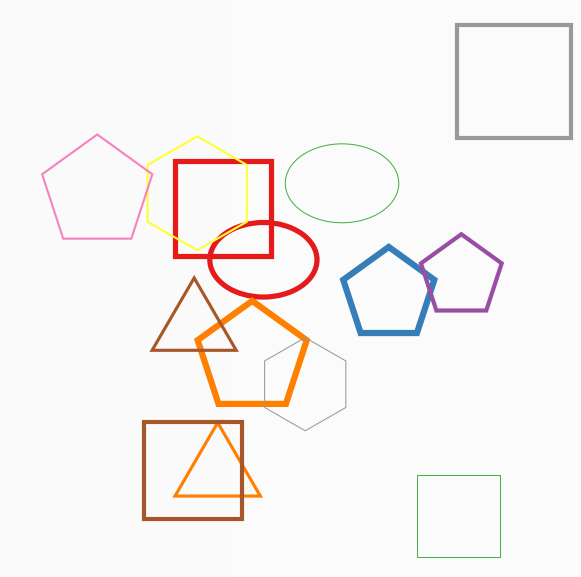[{"shape": "oval", "thickness": 2.5, "radius": 0.46, "center": [0.453, 0.549]}, {"shape": "square", "thickness": 2.5, "radius": 0.41, "center": [0.384, 0.638]}, {"shape": "pentagon", "thickness": 3, "radius": 0.41, "center": [0.669, 0.489]}, {"shape": "oval", "thickness": 0.5, "radius": 0.49, "center": [0.588, 0.682]}, {"shape": "square", "thickness": 0.5, "radius": 0.36, "center": [0.788, 0.106]}, {"shape": "pentagon", "thickness": 2, "radius": 0.37, "center": [0.794, 0.521]}, {"shape": "triangle", "thickness": 1.5, "radius": 0.42, "center": [0.375, 0.183]}, {"shape": "pentagon", "thickness": 3, "radius": 0.49, "center": [0.434, 0.38]}, {"shape": "hexagon", "thickness": 1, "radius": 0.49, "center": [0.339, 0.664]}, {"shape": "triangle", "thickness": 1.5, "radius": 0.42, "center": [0.334, 0.434]}, {"shape": "square", "thickness": 2, "radius": 0.42, "center": [0.332, 0.185]}, {"shape": "pentagon", "thickness": 1, "radius": 0.5, "center": [0.167, 0.667]}, {"shape": "hexagon", "thickness": 0.5, "radius": 0.4, "center": [0.525, 0.334]}, {"shape": "square", "thickness": 2, "radius": 0.49, "center": [0.885, 0.858]}]